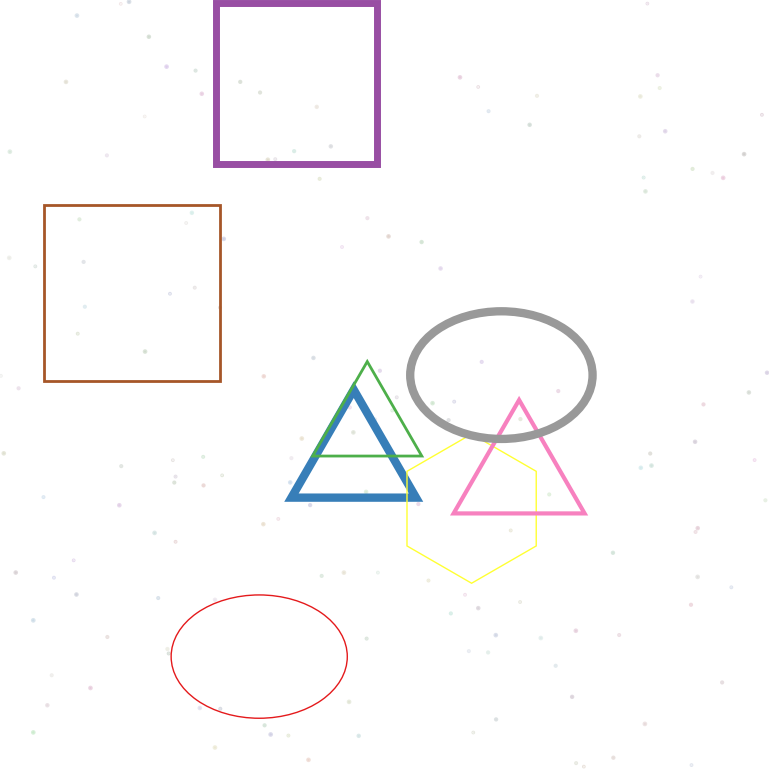[{"shape": "oval", "thickness": 0.5, "radius": 0.57, "center": [0.337, 0.147]}, {"shape": "triangle", "thickness": 3, "radius": 0.47, "center": [0.459, 0.4]}, {"shape": "triangle", "thickness": 1, "radius": 0.41, "center": [0.477, 0.449]}, {"shape": "square", "thickness": 2.5, "radius": 0.52, "center": [0.385, 0.892]}, {"shape": "hexagon", "thickness": 0.5, "radius": 0.48, "center": [0.612, 0.339]}, {"shape": "square", "thickness": 1, "radius": 0.57, "center": [0.172, 0.619]}, {"shape": "triangle", "thickness": 1.5, "radius": 0.49, "center": [0.674, 0.382]}, {"shape": "oval", "thickness": 3, "radius": 0.59, "center": [0.651, 0.513]}]